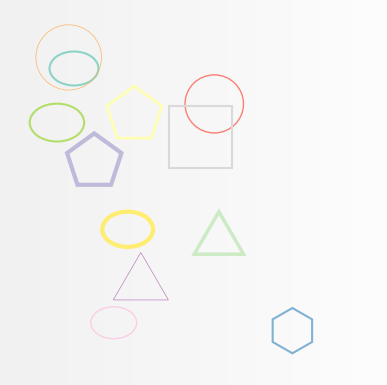[{"shape": "oval", "thickness": 1.5, "radius": 0.32, "center": [0.191, 0.822]}, {"shape": "pentagon", "thickness": 2, "radius": 0.37, "center": [0.347, 0.702]}, {"shape": "pentagon", "thickness": 3, "radius": 0.37, "center": [0.243, 0.58]}, {"shape": "circle", "thickness": 1, "radius": 0.38, "center": [0.553, 0.73]}, {"shape": "hexagon", "thickness": 1.5, "radius": 0.29, "center": [0.755, 0.141]}, {"shape": "circle", "thickness": 0.5, "radius": 0.42, "center": [0.177, 0.851]}, {"shape": "oval", "thickness": 1.5, "radius": 0.35, "center": [0.147, 0.682]}, {"shape": "oval", "thickness": 1, "radius": 0.3, "center": [0.293, 0.162]}, {"shape": "square", "thickness": 1.5, "radius": 0.4, "center": [0.518, 0.644]}, {"shape": "triangle", "thickness": 0.5, "radius": 0.41, "center": [0.363, 0.262]}, {"shape": "triangle", "thickness": 2.5, "radius": 0.37, "center": [0.565, 0.377]}, {"shape": "oval", "thickness": 3, "radius": 0.33, "center": [0.329, 0.404]}]